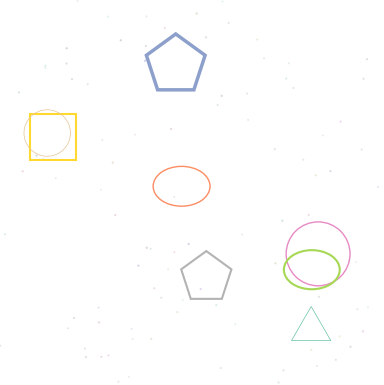[{"shape": "triangle", "thickness": 0.5, "radius": 0.3, "center": [0.808, 0.145]}, {"shape": "oval", "thickness": 1, "radius": 0.37, "center": [0.472, 0.516]}, {"shape": "pentagon", "thickness": 2.5, "radius": 0.4, "center": [0.456, 0.832]}, {"shape": "circle", "thickness": 1, "radius": 0.41, "center": [0.826, 0.341]}, {"shape": "oval", "thickness": 1.5, "radius": 0.36, "center": [0.81, 0.299]}, {"shape": "square", "thickness": 1.5, "radius": 0.3, "center": [0.139, 0.645]}, {"shape": "circle", "thickness": 0.5, "radius": 0.3, "center": [0.123, 0.654]}, {"shape": "pentagon", "thickness": 1.5, "radius": 0.34, "center": [0.536, 0.279]}]